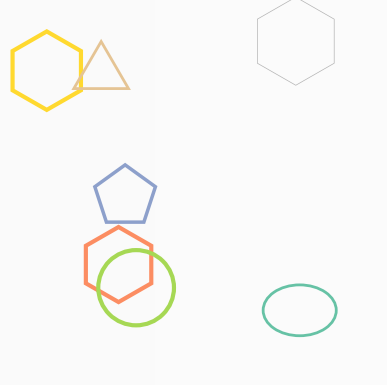[{"shape": "oval", "thickness": 2, "radius": 0.47, "center": [0.773, 0.194]}, {"shape": "hexagon", "thickness": 3, "radius": 0.49, "center": [0.306, 0.313]}, {"shape": "pentagon", "thickness": 2.5, "radius": 0.41, "center": [0.323, 0.49]}, {"shape": "circle", "thickness": 3, "radius": 0.49, "center": [0.351, 0.253]}, {"shape": "hexagon", "thickness": 3, "radius": 0.51, "center": [0.121, 0.816]}, {"shape": "triangle", "thickness": 2, "radius": 0.41, "center": [0.261, 0.811]}, {"shape": "hexagon", "thickness": 0.5, "radius": 0.57, "center": [0.763, 0.893]}]